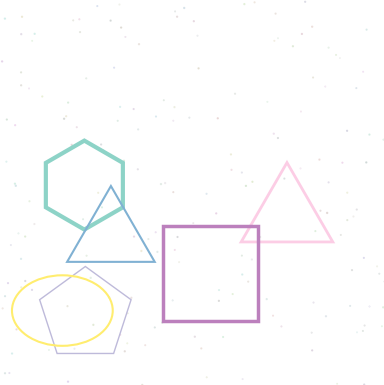[{"shape": "hexagon", "thickness": 3, "radius": 0.58, "center": [0.219, 0.519]}, {"shape": "pentagon", "thickness": 1, "radius": 0.62, "center": [0.222, 0.183]}, {"shape": "triangle", "thickness": 1.5, "radius": 0.66, "center": [0.288, 0.386]}, {"shape": "triangle", "thickness": 2, "radius": 0.69, "center": [0.745, 0.44]}, {"shape": "square", "thickness": 2.5, "radius": 0.62, "center": [0.546, 0.289]}, {"shape": "oval", "thickness": 1.5, "radius": 0.65, "center": [0.162, 0.193]}]